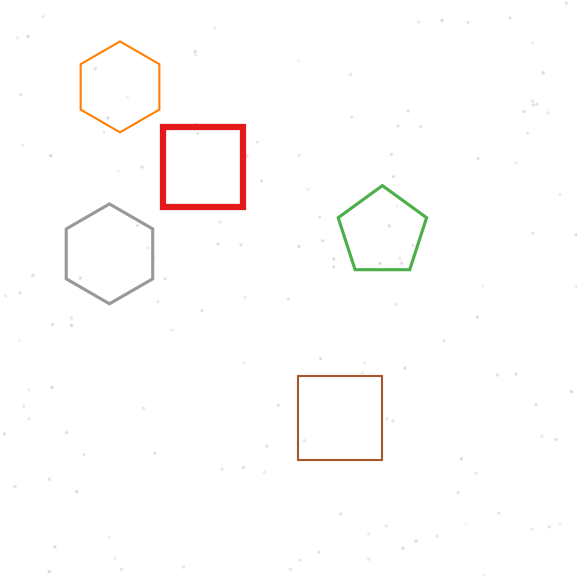[{"shape": "square", "thickness": 3, "radius": 0.35, "center": [0.352, 0.711]}, {"shape": "pentagon", "thickness": 1.5, "radius": 0.4, "center": [0.662, 0.597]}, {"shape": "hexagon", "thickness": 1, "radius": 0.39, "center": [0.208, 0.849]}, {"shape": "square", "thickness": 1, "radius": 0.36, "center": [0.589, 0.275]}, {"shape": "hexagon", "thickness": 1.5, "radius": 0.43, "center": [0.19, 0.56]}]